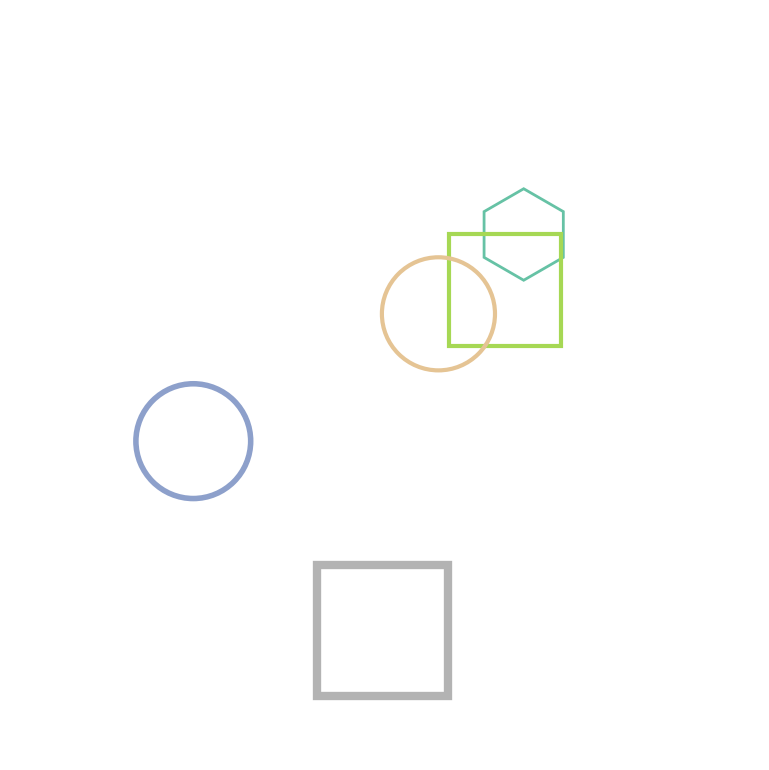[{"shape": "hexagon", "thickness": 1, "radius": 0.3, "center": [0.68, 0.695]}, {"shape": "circle", "thickness": 2, "radius": 0.37, "center": [0.251, 0.427]}, {"shape": "square", "thickness": 1.5, "radius": 0.36, "center": [0.656, 0.623]}, {"shape": "circle", "thickness": 1.5, "radius": 0.37, "center": [0.569, 0.592]}, {"shape": "square", "thickness": 3, "radius": 0.43, "center": [0.497, 0.181]}]